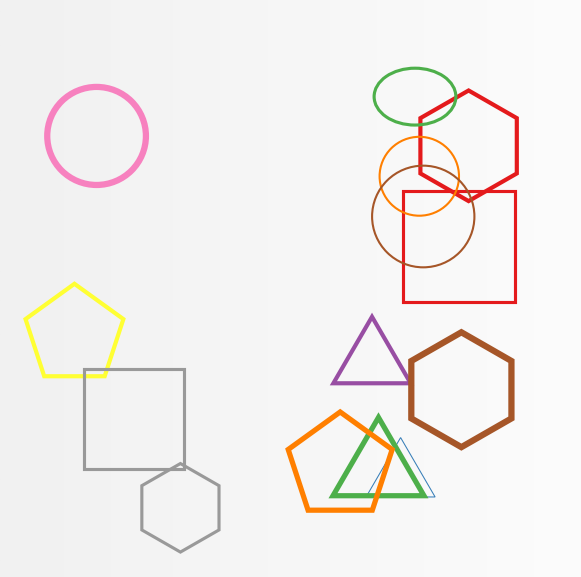[{"shape": "hexagon", "thickness": 2, "radius": 0.48, "center": [0.806, 0.747]}, {"shape": "square", "thickness": 1.5, "radius": 0.48, "center": [0.79, 0.572]}, {"shape": "triangle", "thickness": 0.5, "radius": 0.34, "center": [0.689, 0.173]}, {"shape": "oval", "thickness": 1.5, "radius": 0.35, "center": [0.714, 0.832]}, {"shape": "triangle", "thickness": 2.5, "radius": 0.45, "center": [0.651, 0.186]}, {"shape": "triangle", "thickness": 2, "radius": 0.38, "center": [0.64, 0.374]}, {"shape": "pentagon", "thickness": 2.5, "radius": 0.47, "center": [0.585, 0.192]}, {"shape": "circle", "thickness": 1, "radius": 0.34, "center": [0.721, 0.694]}, {"shape": "pentagon", "thickness": 2, "radius": 0.44, "center": [0.128, 0.419]}, {"shape": "hexagon", "thickness": 3, "radius": 0.5, "center": [0.794, 0.324]}, {"shape": "circle", "thickness": 1, "radius": 0.44, "center": [0.728, 0.624]}, {"shape": "circle", "thickness": 3, "radius": 0.42, "center": [0.166, 0.764]}, {"shape": "hexagon", "thickness": 1.5, "radius": 0.38, "center": [0.31, 0.12]}, {"shape": "square", "thickness": 1.5, "radius": 0.43, "center": [0.23, 0.274]}]